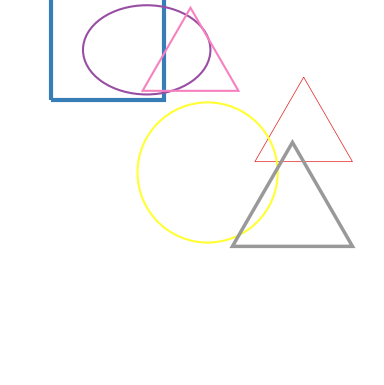[{"shape": "triangle", "thickness": 0.5, "radius": 0.73, "center": [0.789, 0.653]}, {"shape": "square", "thickness": 3, "radius": 0.73, "center": [0.278, 0.886]}, {"shape": "oval", "thickness": 1.5, "radius": 0.83, "center": [0.381, 0.871]}, {"shape": "circle", "thickness": 1.5, "radius": 0.91, "center": [0.539, 0.552]}, {"shape": "triangle", "thickness": 1.5, "radius": 0.72, "center": [0.495, 0.836]}, {"shape": "triangle", "thickness": 2.5, "radius": 0.9, "center": [0.76, 0.45]}]